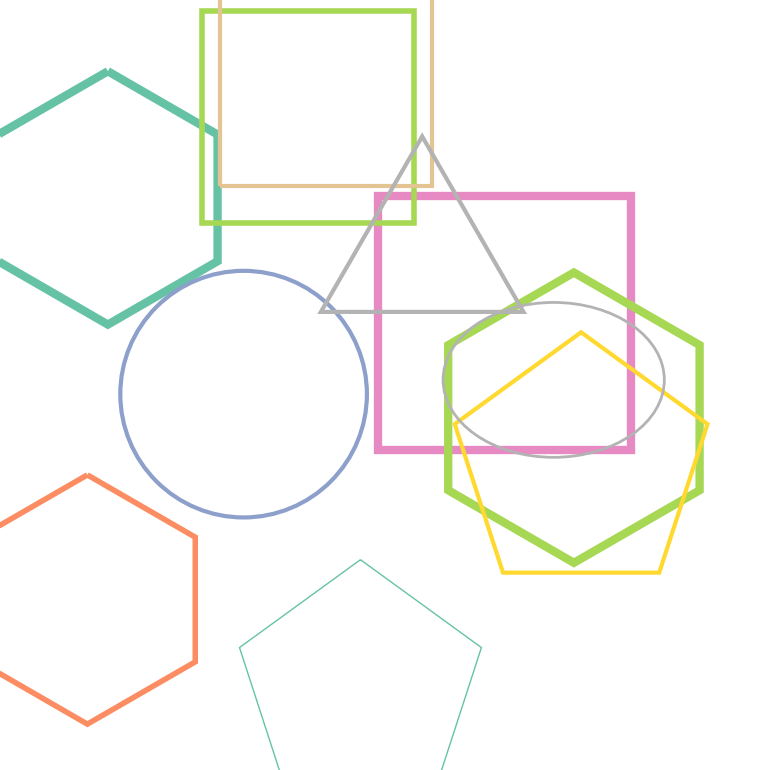[{"shape": "pentagon", "thickness": 0.5, "radius": 0.83, "center": [0.468, 0.108]}, {"shape": "hexagon", "thickness": 3, "radius": 0.82, "center": [0.14, 0.743]}, {"shape": "hexagon", "thickness": 2, "radius": 0.81, "center": [0.113, 0.221]}, {"shape": "circle", "thickness": 1.5, "radius": 0.8, "center": [0.316, 0.488]}, {"shape": "square", "thickness": 3, "radius": 0.82, "center": [0.655, 0.581]}, {"shape": "square", "thickness": 2, "radius": 0.69, "center": [0.4, 0.848]}, {"shape": "hexagon", "thickness": 3, "radius": 0.94, "center": [0.745, 0.458]}, {"shape": "pentagon", "thickness": 1.5, "radius": 0.86, "center": [0.755, 0.396]}, {"shape": "square", "thickness": 1.5, "radius": 0.69, "center": [0.423, 0.896]}, {"shape": "triangle", "thickness": 1.5, "radius": 0.76, "center": [0.548, 0.671]}, {"shape": "oval", "thickness": 1, "radius": 0.72, "center": [0.719, 0.507]}]